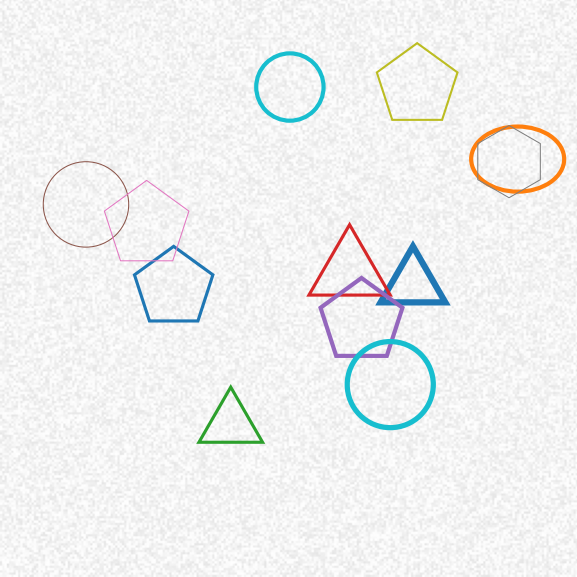[{"shape": "pentagon", "thickness": 1.5, "radius": 0.36, "center": [0.301, 0.501]}, {"shape": "triangle", "thickness": 3, "radius": 0.32, "center": [0.715, 0.508]}, {"shape": "oval", "thickness": 2, "radius": 0.4, "center": [0.896, 0.724]}, {"shape": "triangle", "thickness": 1.5, "radius": 0.32, "center": [0.4, 0.265]}, {"shape": "triangle", "thickness": 1.5, "radius": 0.41, "center": [0.605, 0.529]}, {"shape": "pentagon", "thickness": 2, "radius": 0.37, "center": [0.626, 0.443]}, {"shape": "circle", "thickness": 0.5, "radius": 0.37, "center": [0.149, 0.645]}, {"shape": "pentagon", "thickness": 0.5, "radius": 0.38, "center": [0.254, 0.61]}, {"shape": "hexagon", "thickness": 0.5, "radius": 0.31, "center": [0.881, 0.719]}, {"shape": "pentagon", "thickness": 1, "radius": 0.37, "center": [0.722, 0.851]}, {"shape": "circle", "thickness": 2, "radius": 0.29, "center": [0.502, 0.848]}, {"shape": "circle", "thickness": 2.5, "radius": 0.37, "center": [0.676, 0.333]}]